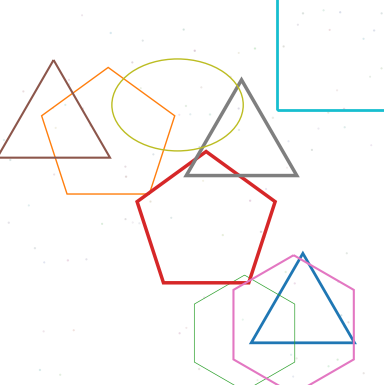[{"shape": "triangle", "thickness": 2, "radius": 0.77, "center": [0.787, 0.187]}, {"shape": "pentagon", "thickness": 1, "radius": 0.91, "center": [0.281, 0.643]}, {"shape": "hexagon", "thickness": 0.5, "radius": 0.75, "center": [0.635, 0.135]}, {"shape": "pentagon", "thickness": 2.5, "radius": 0.94, "center": [0.535, 0.418]}, {"shape": "triangle", "thickness": 1.5, "radius": 0.85, "center": [0.139, 0.675]}, {"shape": "hexagon", "thickness": 1.5, "radius": 0.9, "center": [0.763, 0.157]}, {"shape": "triangle", "thickness": 2.5, "radius": 0.83, "center": [0.627, 0.627]}, {"shape": "oval", "thickness": 1, "radius": 0.85, "center": [0.461, 0.727]}, {"shape": "square", "thickness": 2, "radius": 0.83, "center": [0.886, 0.881]}]